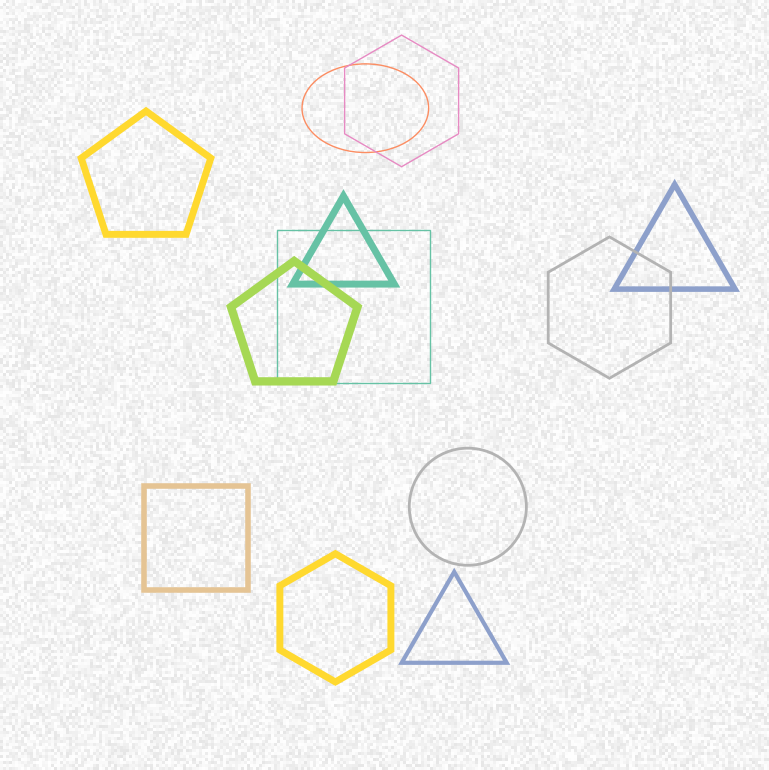[{"shape": "triangle", "thickness": 2.5, "radius": 0.38, "center": [0.446, 0.669]}, {"shape": "square", "thickness": 0.5, "radius": 0.5, "center": [0.459, 0.602]}, {"shape": "oval", "thickness": 0.5, "radius": 0.41, "center": [0.474, 0.859]}, {"shape": "triangle", "thickness": 1.5, "radius": 0.39, "center": [0.59, 0.179]}, {"shape": "triangle", "thickness": 2, "radius": 0.45, "center": [0.876, 0.67]}, {"shape": "hexagon", "thickness": 0.5, "radius": 0.43, "center": [0.522, 0.869]}, {"shape": "pentagon", "thickness": 3, "radius": 0.43, "center": [0.382, 0.575]}, {"shape": "pentagon", "thickness": 2.5, "radius": 0.44, "center": [0.19, 0.767]}, {"shape": "hexagon", "thickness": 2.5, "radius": 0.42, "center": [0.436, 0.198]}, {"shape": "square", "thickness": 2, "radius": 0.34, "center": [0.254, 0.301]}, {"shape": "circle", "thickness": 1, "radius": 0.38, "center": [0.608, 0.342]}, {"shape": "hexagon", "thickness": 1, "radius": 0.46, "center": [0.791, 0.601]}]